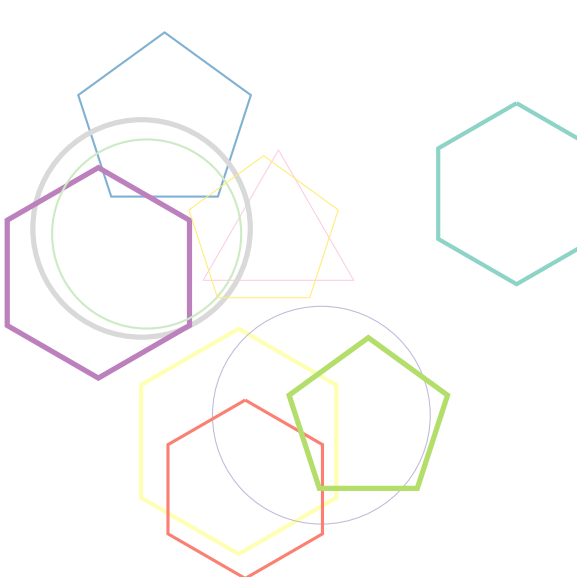[{"shape": "hexagon", "thickness": 2, "radius": 0.78, "center": [0.895, 0.664]}, {"shape": "hexagon", "thickness": 2, "radius": 0.98, "center": [0.413, 0.235]}, {"shape": "circle", "thickness": 0.5, "radius": 0.94, "center": [0.556, 0.28]}, {"shape": "hexagon", "thickness": 1.5, "radius": 0.77, "center": [0.425, 0.152]}, {"shape": "pentagon", "thickness": 1, "radius": 0.79, "center": [0.285, 0.786]}, {"shape": "pentagon", "thickness": 2.5, "radius": 0.72, "center": [0.638, 0.27]}, {"shape": "triangle", "thickness": 0.5, "radius": 0.75, "center": [0.482, 0.589]}, {"shape": "circle", "thickness": 2.5, "radius": 0.94, "center": [0.245, 0.604]}, {"shape": "hexagon", "thickness": 2.5, "radius": 0.91, "center": [0.17, 0.527]}, {"shape": "circle", "thickness": 1, "radius": 0.82, "center": [0.254, 0.594]}, {"shape": "pentagon", "thickness": 0.5, "radius": 0.68, "center": [0.456, 0.594]}]